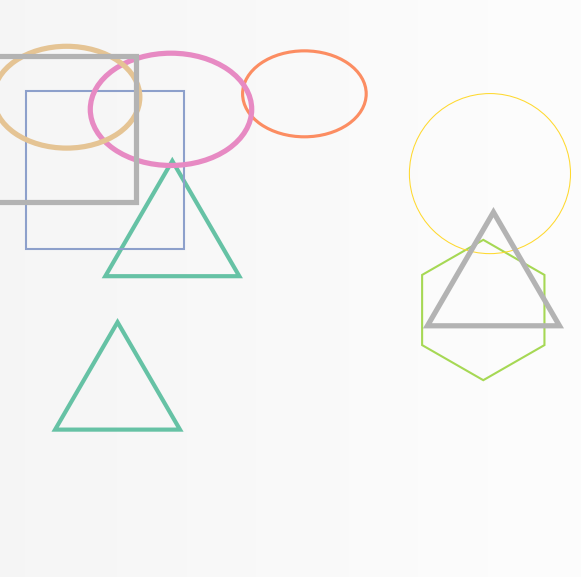[{"shape": "triangle", "thickness": 2, "radius": 0.62, "center": [0.202, 0.317]}, {"shape": "triangle", "thickness": 2, "radius": 0.67, "center": [0.296, 0.587]}, {"shape": "oval", "thickness": 1.5, "radius": 0.53, "center": [0.524, 0.837]}, {"shape": "square", "thickness": 1, "radius": 0.68, "center": [0.181, 0.705]}, {"shape": "oval", "thickness": 2.5, "radius": 0.69, "center": [0.294, 0.81]}, {"shape": "hexagon", "thickness": 1, "radius": 0.61, "center": [0.831, 0.462]}, {"shape": "circle", "thickness": 0.5, "radius": 0.69, "center": [0.843, 0.699]}, {"shape": "oval", "thickness": 2.5, "radius": 0.63, "center": [0.115, 0.831]}, {"shape": "triangle", "thickness": 2.5, "radius": 0.66, "center": [0.849, 0.501]}, {"shape": "square", "thickness": 2.5, "radius": 0.63, "center": [0.108, 0.776]}]